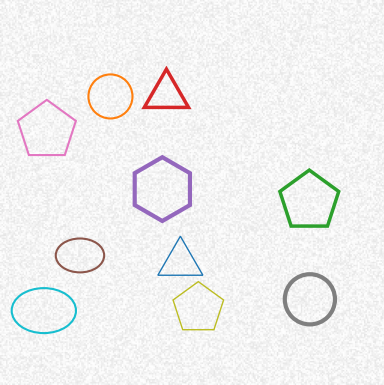[{"shape": "triangle", "thickness": 1, "radius": 0.34, "center": [0.468, 0.319]}, {"shape": "circle", "thickness": 1.5, "radius": 0.29, "center": [0.287, 0.749]}, {"shape": "pentagon", "thickness": 2.5, "radius": 0.4, "center": [0.803, 0.478]}, {"shape": "triangle", "thickness": 2.5, "radius": 0.33, "center": [0.432, 0.754]}, {"shape": "hexagon", "thickness": 3, "radius": 0.41, "center": [0.422, 0.509]}, {"shape": "oval", "thickness": 1.5, "radius": 0.31, "center": [0.208, 0.337]}, {"shape": "pentagon", "thickness": 1.5, "radius": 0.4, "center": [0.122, 0.661]}, {"shape": "circle", "thickness": 3, "radius": 0.33, "center": [0.805, 0.223]}, {"shape": "pentagon", "thickness": 1, "radius": 0.35, "center": [0.515, 0.199]}, {"shape": "oval", "thickness": 1.5, "radius": 0.42, "center": [0.114, 0.193]}]